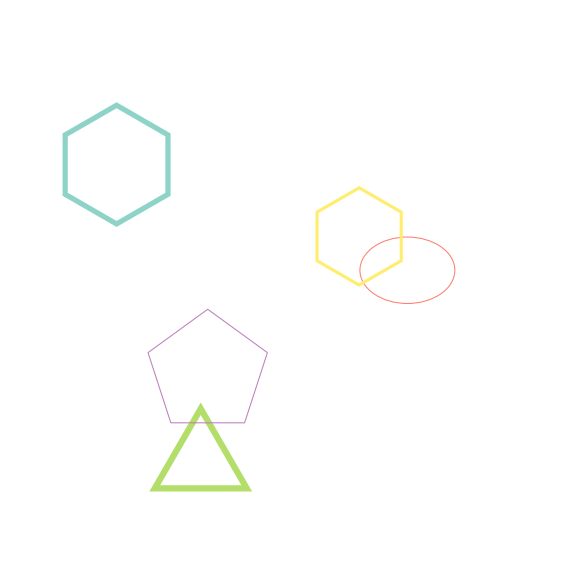[{"shape": "hexagon", "thickness": 2.5, "radius": 0.51, "center": [0.202, 0.714]}, {"shape": "oval", "thickness": 0.5, "radius": 0.41, "center": [0.705, 0.531]}, {"shape": "triangle", "thickness": 3, "radius": 0.46, "center": [0.348, 0.199]}, {"shape": "pentagon", "thickness": 0.5, "radius": 0.54, "center": [0.36, 0.355]}, {"shape": "hexagon", "thickness": 1.5, "radius": 0.42, "center": [0.622, 0.59]}]